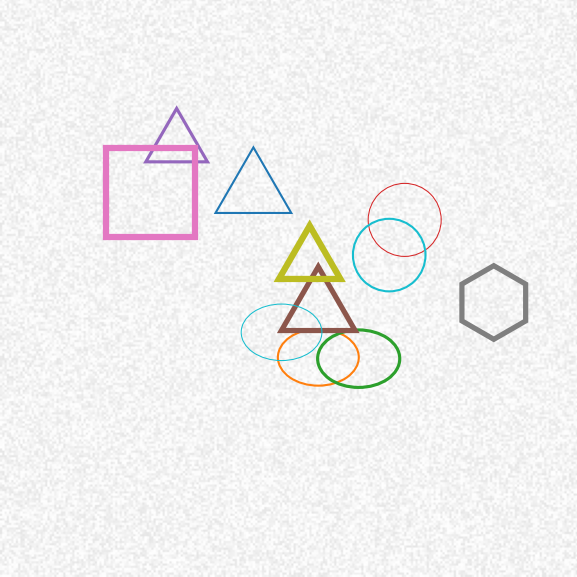[{"shape": "triangle", "thickness": 1, "radius": 0.38, "center": [0.439, 0.668]}, {"shape": "oval", "thickness": 1, "radius": 0.35, "center": [0.551, 0.38]}, {"shape": "oval", "thickness": 1.5, "radius": 0.36, "center": [0.621, 0.378]}, {"shape": "circle", "thickness": 0.5, "radius": 0.32, "center": [0.701, 0.618]}, {"shape": "triangle", "thickness": 1.5, "radius": 0.31, "center": [0.306, 0.75]}, {"shape": "triangle", "thickness": 2.5, "radius": 0.37, "center": [0.551, 0.464]}, {"shape": "square", "thickness": 3, "radius": 0.39, "center": [0.26, 0.667]}, {"shape": "hexagon", "thickness": 2.5, "radius": 0.32, "center": [0.855, 0.475]}, {"shape": "triangle", "thickness": 3, "radius": 0.31, "center": [0.536, 0.547]}, {"shape": "circle", "thickness": 1, "radius": 0.31, "center": [0.674, 0.557]}, {"shape": "oval", "thickness": 0.5, "radius": 0.35, "center": [0.488, 0.424]}]